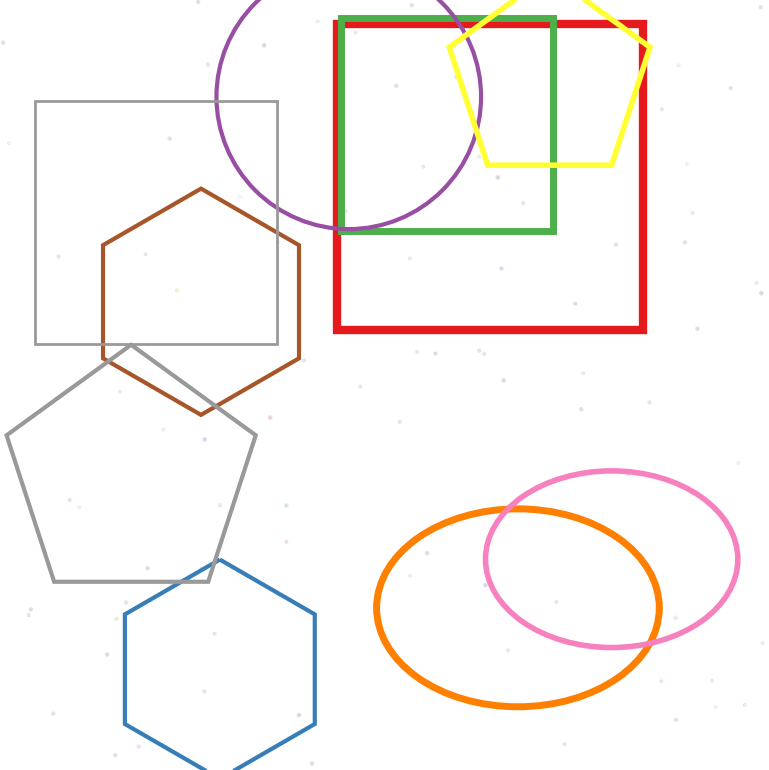[{"shape": "square", "thickness": 3, "radius": 0.99, "center": [0.636, 0.77]}, {"shape": "hexagon", "thickness": 1.5, "radius": 0.71, "center": [0.285, 0.131]}, {"shape": "square", "thickness": 2.5, "radius": 0.69, "center": [0.581, 0.838]}, {"shape": "circle", "thickness": 1.5, "radius": 0.86, "center": [0.453, 0.874]}, {"shape": "oval", "thickness": 2.5, "radius": 0.92, "center": [0.673, 0.211]}, {"shape": "pentagon", "thickness": 2, "radius": 0.69, "center": [0.714, 0.896]}, {"shape": "hexagon", "thickness": 1.5, "radius": 0.73, "center": [0.261, 0.608]}, {"shape": "oval", "thickness": 2, "radius": 0.82, "center": [0.794, 0.274]}, {"shape": "pentagon", "thickness": 1.5, "radius": 0.85, "center": [0.17, 0.382]}, {"shape": "square", "thickness": 1, "radius": 0.79, "center": [0.203, 0.711]}]